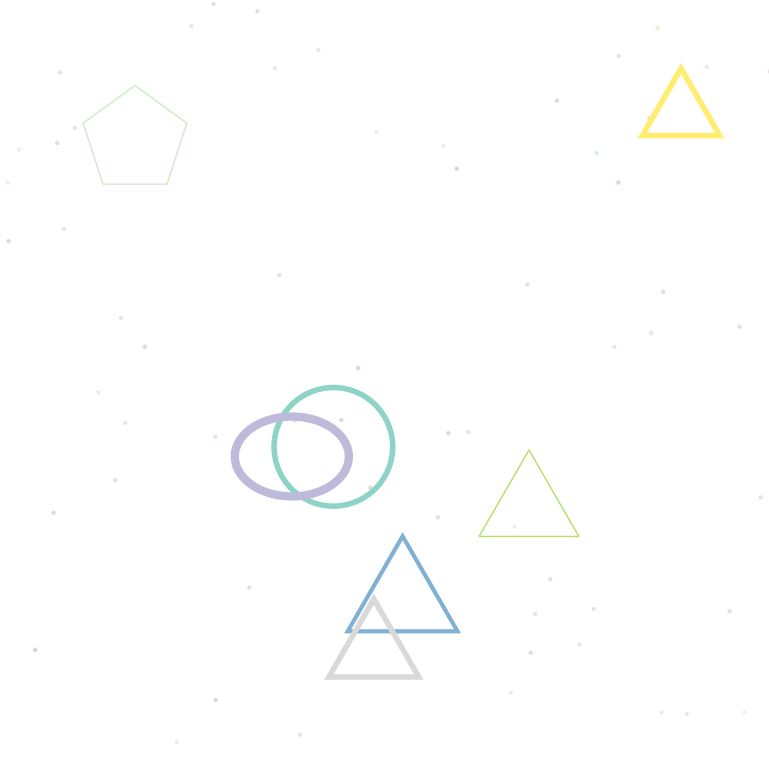[{"shape": "circle", "thickness": 2, "radius": 0.39, "center": [0.433, 0.42]}, {"shape": "oval", "thickness": 3, "radius": 0.37, "center": [0.379, 0.407]}, {"shape": "triangle", "thickness": 1.5, "radius": 0.41, "center": [0.523, 0.221]}, {"shape": "triangle", "thickness": 0.5, "radius": 0.37, "center": [0.687, 0.341]}, {"shape": "triangle", "thickness": 2, "radius": 0.34, "center": [0.485, 0.154]}, {"shape": "pentagon", "thickness": 0.5, "radius": 0.35, "center": [0.175, 0.818]}, {"shape": "triangle", "thickness": 2, "radius": 0.29, "center": [0.884, 0.853]}]